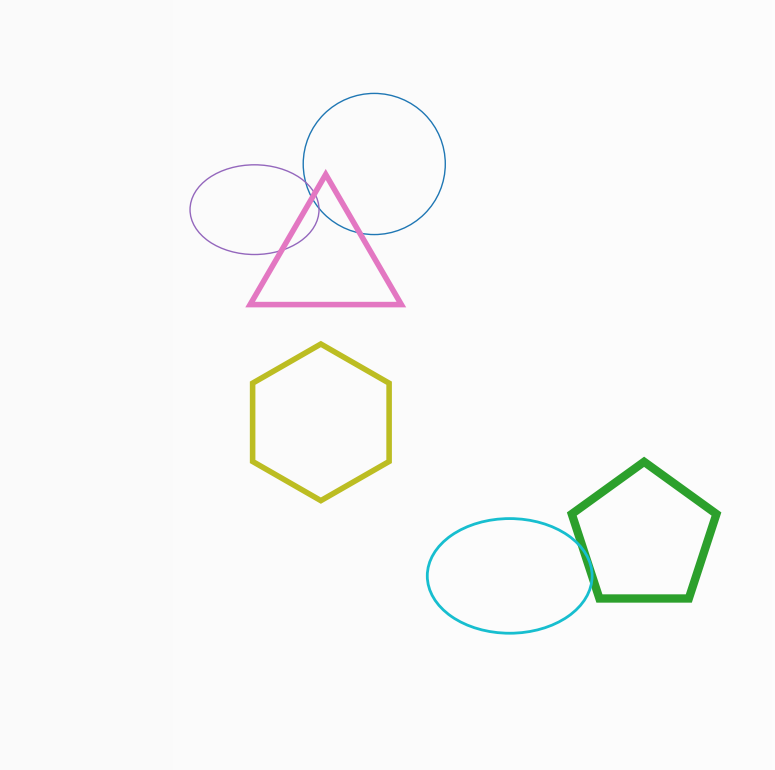[{"shape": "circle", "thickness": 0.5, "radius": 0.46, "center": [0.483, 0.787]}, {"shape": "pentagon", "thickness": 3, "radius": 0.49, "center": [0.831, 0.302]}, {"shape": "oval", "thickness": 0.5, "radius": 0.42, "center": [0.328, 0.728]}, {"shape": "triangle", "thickness": 2, "radius": 0.56, "center": [0.42, 0.661]}, {"shape": "hexagon", "thickness": 2, "radius": 0.51, "center": [0.414, 0.452]}, {"shape": "oval", "thickness": 1, "radius": 0.53, "center": [0.658, 0.252]}]